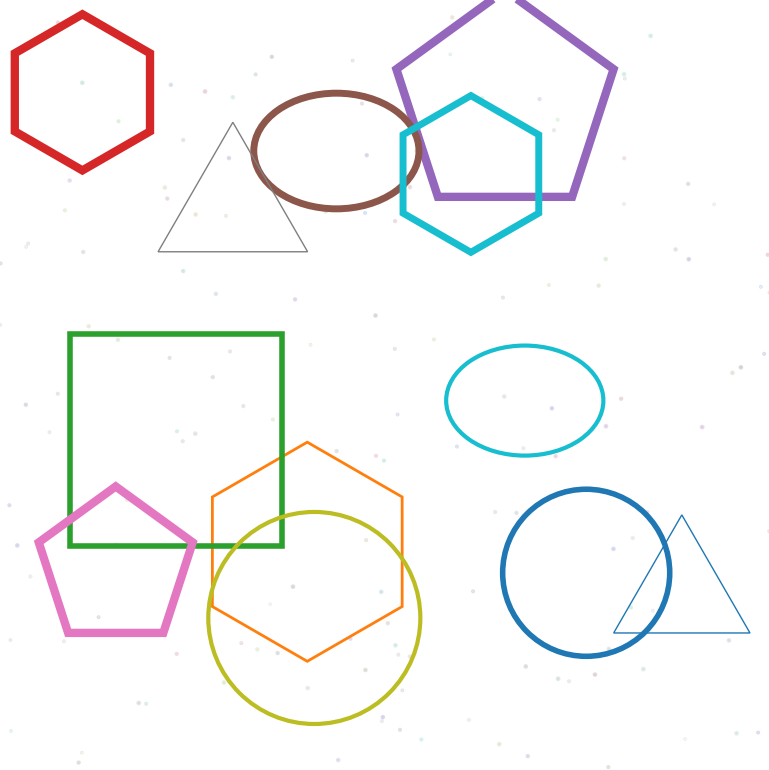[{"shape": "triangle", "thickness": 0.5, "radius": 0.51, "center": [0.885, 0.229]}, {"shape": "circle", "thickness": 2, "radius": 0.54, "center": [0.761, 0.256]}, {"shape": "hexagon", "thickness": 1, "radius": 0.71, "center": [0.399, 0.283]}, {"shape": "square", "thickness": 2, "radius": 0.69, "center": [0.228, 0.429]}, {"shape": "hexagon", "thickness": 3, "radius": 0.51, "center": [0.107, 0.88]}, {"shape": "pentagon", "thickness": 3, "radius": 0.74, "center": [0.656, 0.864]}, {"shape": "oval", "thickness": 2.5, "radius": 0.54, "center": [0.437, 0.804]}, {"shape": "pentagon", "thickness": 3, "radius": 0.53, "center": [0.15, 0.263]}, {"shape": "triangle", "thickness": 0.5, "radius": 0.56, "center": [0.302, 0.729]}, {"shape": "circle", "thickness": 1.5, "radius": 0.69, "center": [0.408, 0.197]}, {"shape": "hexagon", "thickness": 2.5, "radius": 0.51, "center": [0.612, 0.774]}, {"shape": "oval", "thickness": 1.5, "radius": 0.51, "center": [0.682, 0.48]}]